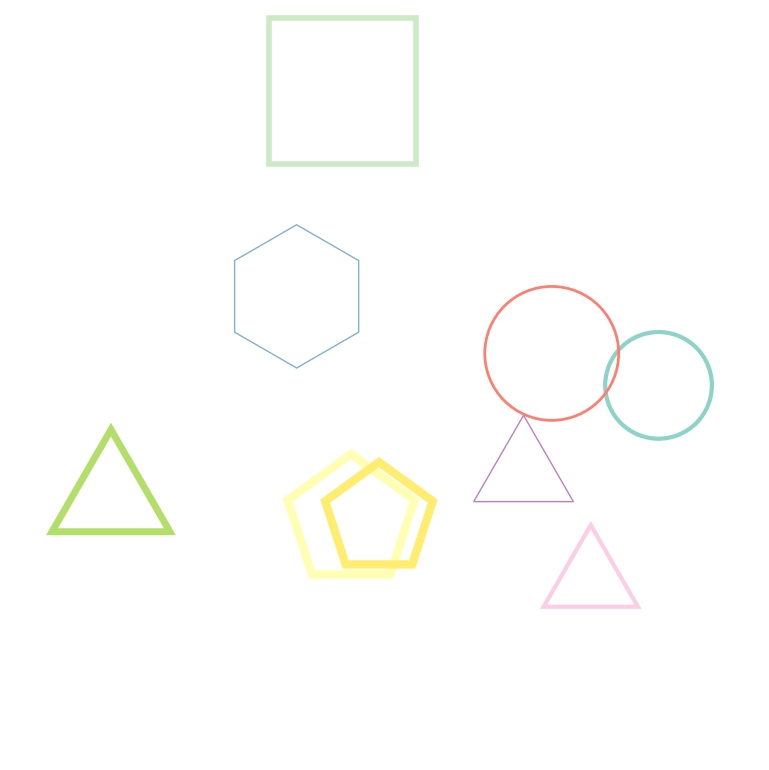[{"shape": "circle", "thickness": 1.5, "radius": 0.35, "center": [0.855, 0.5]}, {"shape": "pentagon", "thickness": 3, "radius": 0.43, "center": [0.456, 0.324]}, {"shape": "circle", "thickness": 1, "radius": 0.43, "center": [0.717, 0.541]}, {"shape": "hexagon", "thickness": 0.5, "radius": 0.47, "center": [0.385, 0.615]}, {"shape": "triangle", "thickness": 2.5, "radius": 0.44, "center": [0.144, 0.354]}, {"shape": "triangle", "thickness": 1.5, "radius": 0.35, "center": [0.767, 0.247]}, {"shape": "triangle", "thickness": 0.5, "radius": 0.37, "center": [0.68, 0.386]}, {"shape": "square", "thickness": 2, "radius": 0.47, "center": [0.445, 0.882]}, {"shape": "pentagon", "thickness": 3, "radius": 0.37, "center": [0.492, 0.326]}]